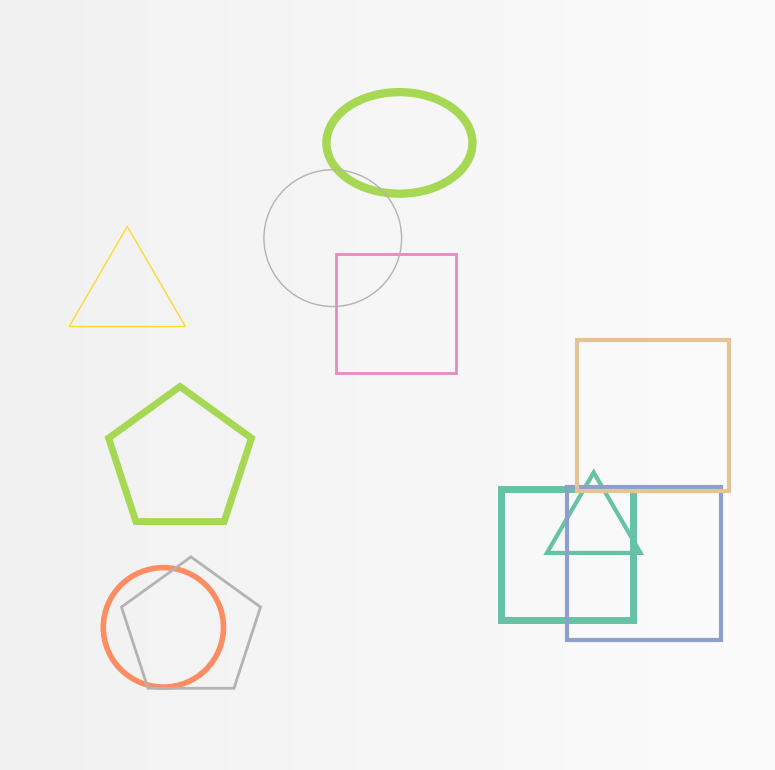[{"shape": "triangle", "thickness": 1.5, "radius": 0.35, "center": [0.766, 0.317]}, {"shape": "square", "thickness": 2.5, "radius": 0.43, "center": [0.732, 0.28]}, {"shape": "circle", "thickness": 2, "radius": 0.39, "center": [0.211, 0.185]}, {"shape": "square", "thickness": 1.5, "radius": 0.5, "center": [0.831, 0.268]}, {"shape": "square", "thickness": 1, "radius": 0.39, "center": [0.51, 0.593]}, {"shape": "pentagon", "thickness": 2.5, "radius": 0.48, "center": [0.232, 0.401]}, {"shape": "oval", "thickness": 3, "radius": 0.47, "center": [0.515, 0.814]}, {"shape": "triangle", "thickness": 0.5, "radius": 0.43, "center": [0.164, 0.619]}, {"shape": "square", "thickness": 1.5, "radius": 0.49, "center": [0.843, 0.46]}, {"shape": "pentagon", "thickness": 1, "radius": 0.47, "center": [0.246, 0.182]}, {"shape": "circle", "thickness": 0.5, "radius": 0.44, "center": [0.429, 0.691]}]